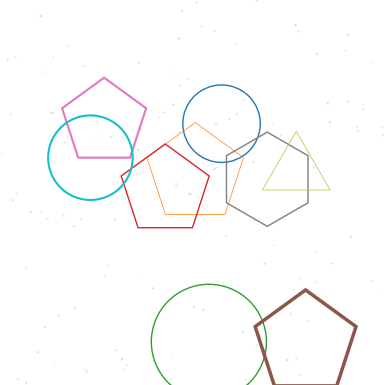[{"shape": "circle", "thickness": 1, "radius": 0.5, "center": [0.575, 0.679]}, {"shape": "pentagon", "thickness": 0.5, "radius": 0.66, "center": [0.507, 0.55]}, {"shape": "circle", "thickness": 1, "radius": 0.75, "center": [0.543, 0.112]}, {"shape": "pentagon", "thickness": 1, "radius": 0.6, "center": [0.429, 0.506]}, {"shape": "pentagon", "thickness": 2.5, "radius": 0.69, "center": [0.794, 0.109]}, {"shape": "pentagon", "thickness": 1.5, "radius": 0.57, "center": [0.27, 0.683]}, {"shape": "hexagon", "thickness": 1, "radius": 0.61, "center": [0.694, 0.534]}, {"shape": "triangle", "thickness": 0.5, "radius": 0.51, "center": [0.77, 0.557]}, {"shape": "circle", "thickness": 1.5, "radius": 0.55, "center": [0.235, 0.59]}]